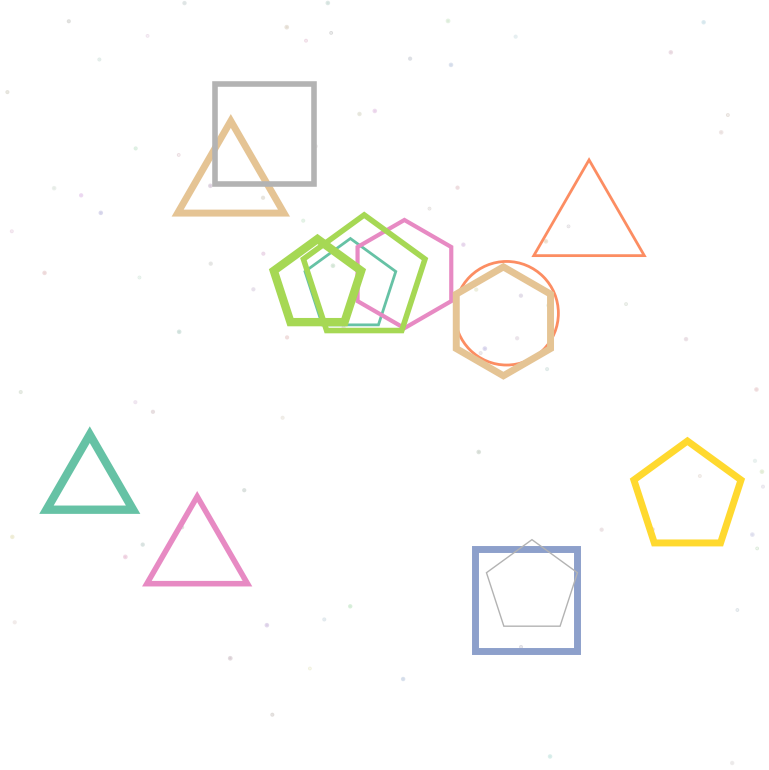[{"shape": "pentagon", "thickness": 1, "radius": 0.31, "center": [0.455, 0.628]}, {"shape": "triangle", "thickness": 3, "radius": 0.32, "center": [0.117, 0.371]}, {"shape": "circle", "thickness": 1, "radius": 0.34, "center": [0.658, 0.593]}, {"shape": "triangle", "thickness": 1, "radius": 0.41, "center": [0.765, 0.709]}, {"shape": "square", "thickness": 2.5, "radius": 0.33, "center": [0.683, 0.221]}, {"shape": "hexagon", "thickness": 1.5, "radius": 0.35, "center": [0.525, 0.644]}, {"shape": "triangle", "thickness": 2, "radius": 0.38, "center": [0.256, 0.28]}, {"shape": "pentagon", "thickness": 2, "radius": 0.41, "center": [0.473, 0.638]}, {"shape": "pentagon", "thickness": 3, "radius": 0.3, "center": [0.412, 0.63]}, {"shape": "pentagon", "thickness": 2.5, "radius": 0.37, "center": [0.893, 0.354]}, {"shape": "hexagon", "thickness": 2.5, "radius": 0.35, "center": [0.654, 0.583]}, {"shape": "triangle", "thickness": 2.5, "radius": 0.4, "center": [0.3, 0.763]}, {"shape": "pentagon", "thickness": 0.5, "radius": 0.31, "center": [0.691, 0.237]}, {"shape": "square", "thickness": 2, "radius": 0.32, "center": [0.343, 0.826]}]